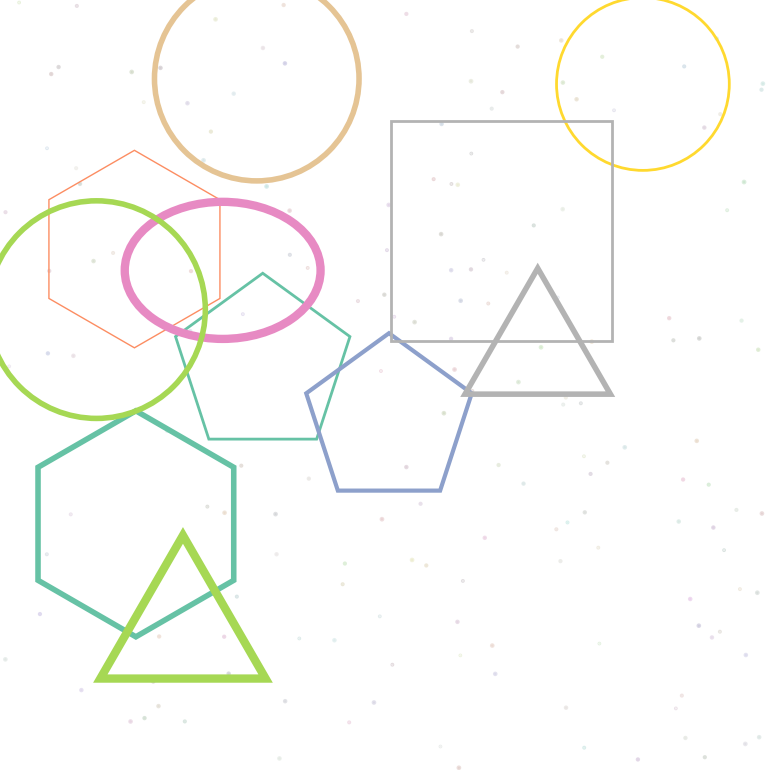[{"shape": "hexagon", "thickness": 2, "radius": 0.73, "center": [0.176, 0.32]}, {"shape": "pentagon", "thickness": 1, "radius": 0.6, "center": [0.341, 0.526]}, {"shape": "hexagon", "thickness": 0.5, "radius": 0.64, "center": [0.175, 0.677]}, {"shape": "pentagon", "thickness": 1.5, "radius": 0.56, "center": [0.505, 0.454]}, {"shape": "oval", "thickness": 3, "radius": 0.64, "center": [0.289, 0.649]}, {"shape": "circle", "thickness": 2, "radius": 0.71, "center": [0.125, 0.598]}, {"shape": "triangle", "thickness": 3, "radius": 0.62, "center": [0.238, 0.181]}, {"shape": "circle", "thickness": 1, "radius": 0.56, "center": [0.835, 0.891]}, {"shape": "circle", "thickness": 2, "radius": 0.66, "center": [0.333, 0.898]}, {"shape": "triangle", "thickness": 2, "radius": 0.54, "center": [0.698, 0.543]}, {"shape": "square", "thickness": 1, "radius": 0.72, "center": [0.651, 0.7]}]